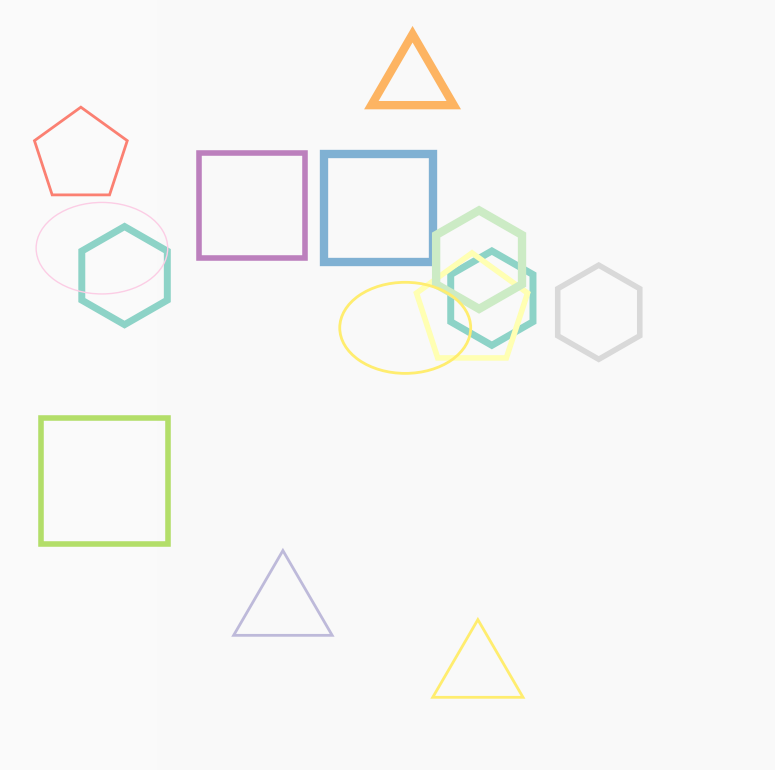[{"shape": "hexagon", "thickness": 2.5, "radius": 0.31, "center": [0.635, 0.613]}, {"shape": "hexagon", "thickness": 2.5, "radius": 0.32, "center": [0.161, 0.642]}, {"shape": "pentagon", "thickness": 2, "radius": 0.38, "center": [0.609, 0.596]}, {"shape": "triangle", "thickness": 1, "radius": 0.37, "center": [0.365, 0.212]}, {"shape": "pentagon", "thickness": 1, "radius": 0.31, "center": [0.104, 0.798]}, {"shape": "square", "thickness": 3, "radius": 0.35, "center": [0.489, 0.73]}, {"shape": "triangle", "thickness": 3, "radius": 0.31, "center": [0.532, 0.894]}, {"shape": "square", "thickness": 2, "radius": 0.41, "center": [0.135, 0.375]}, {"shape": "oval", "thickness": 0.5, "radius": 0.42, "center": [0.132, 0.678]}, {"shape": "hexagon", "thickness": 2, "radius": 0.31, "center": [0.773, 0.595]}, {"shape": "square", "thickness": 2, "radius": 0.34, "center": [0.325, 0.733]}, {"shape": "hexagon", "thickness": 3, "radius": 0.32, "center": [0.618, 0.663]}, {"shape": "oval", "thickness": 1, "radius": 0.42, "center": [0.523, 0.574]}, {"shape": "triangle", "thickness": 1, "radius": 0.34, "center": [0.617, 0.128]}]